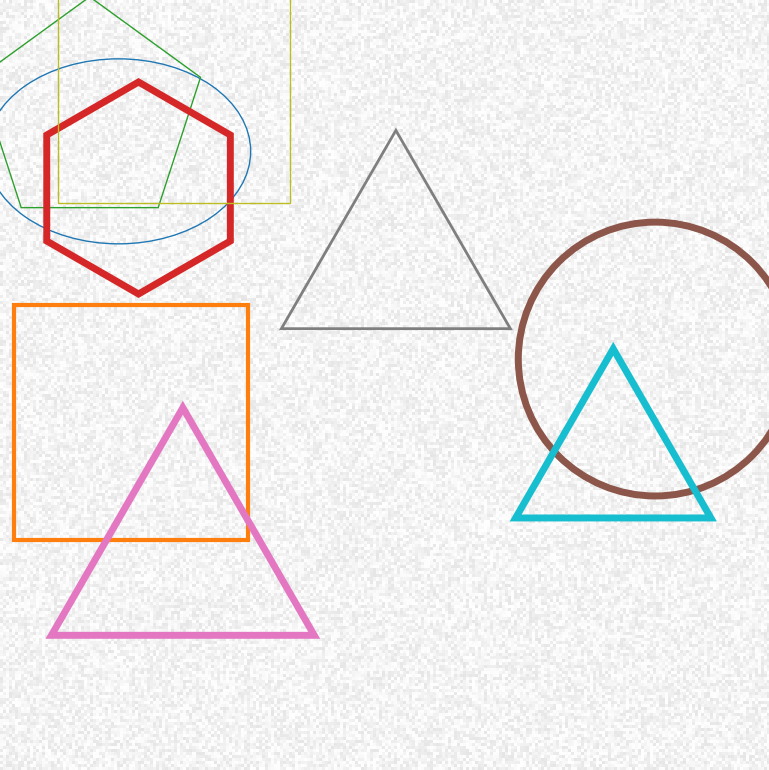[{"shape": "oval", "thickness": 0.5, "radius": 0.86, "center": [0.154, 0.803]}, {"shape": "square", "thickness": 1.5, "radius": 0.76, "center": [0.17, 0.451]}, {"shape": "pentagon", "thickness": 0.5, "radius": 0.76, "center": [0.116, 0.853]}, {"shape": "hexagon", "thickness": 2.5, "radius": 0.69, "center": [0.18, 0.756]}, {"shape": "circle", "thickness": 2.5, "radius": 0.89, "center": [0.851, 0.534]}, {"shape": "triangle", "thickness": 2.5, "radius": 0.99, "center": [0.237, 0.273]}, {"shape": "triangle", "thickness": 1, "radius": 0.86, "center": [0.514, 0.659]}, {"shape": "square", "thickness": 0.5, "radius": 0.75, "center": [0.226, 0.887]}, {"shape": "triangle", "thickness": 2.5, "radius": 0.73, "center": [0.796, 0.401]}]